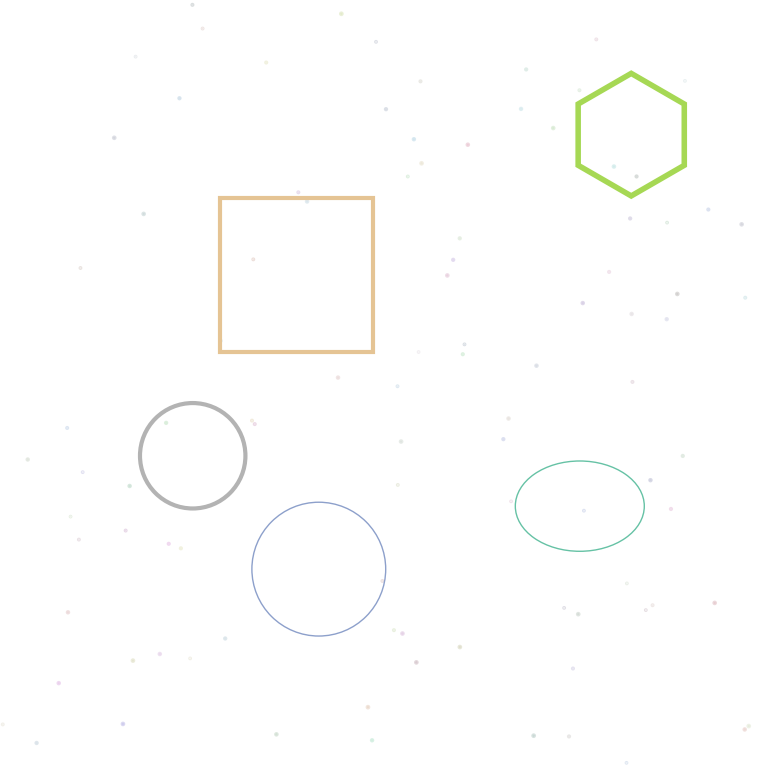[{"shape": "oval", "thickness": 0.5, "radius": 0.42, "center": [0.753, 0.343]}, {"shape": "circle", "thickness": 0.5, "radius": 0.43, "center": [0.414, 0.261]}, {"shape": "hexagon", "thickness": 2, "radius": 0.4, "center": [0.82, 0.825]}, {"shape": "square", "thickness": 1.5, "radius": 0.5, "center": [0.385, 0.642]}, {"shape": "circle", "thickness": 1.5, "radius": 0.34, "center": [0.25, 0.408]}]